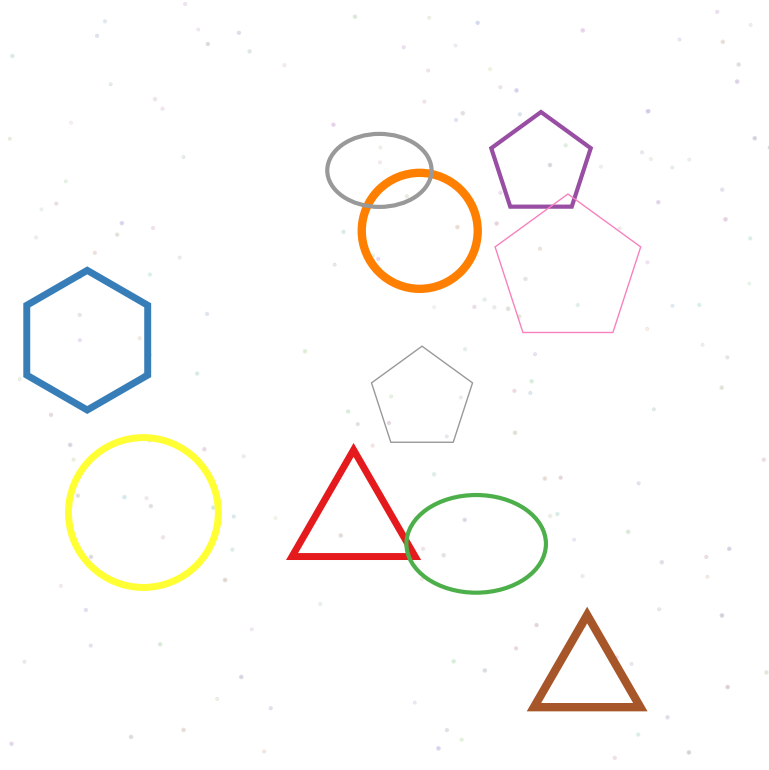[{"shape": "triangle", "thickness": 2.5, "radius": 0.46, "center": [0.459, 0.323]}, {"shape": "hexagon", "thickness": 2.5, "radius": 0.45, "center": [0.113, 0.558]}, {"shape": "oval", "thickness": 1.5, "radius": 0.45, "center": [0.618, 0.294]}, {"shape": "pentagon", "thickness": 1.5, "radius": 0.34, "center": [0.703, 0.787]}, {"shape": "circle", "thickness": 3, "radius": 0.38, "center": [0.545, 0.7]}, {"shape": "circle", "thickness": 2.5, "radius": 0.49, "center": [0.186, 0.334]}, {"shape": "triangle", "thickness": 3, "radius": 0.4, "center": [0.763, 0.121]}, {"shape": "pentagon", "thickness": 0.5, "radius": 0.5, "center": [0.738, 0.649]}, {"shape": "pentagon", "thickness": 0.5, "radius": 0.34, "center": [0.548, 0.481]}, {"shape": "oval", "thickness": 1.5, "radius": 0.34, "center": [0.493, 0.779]}]